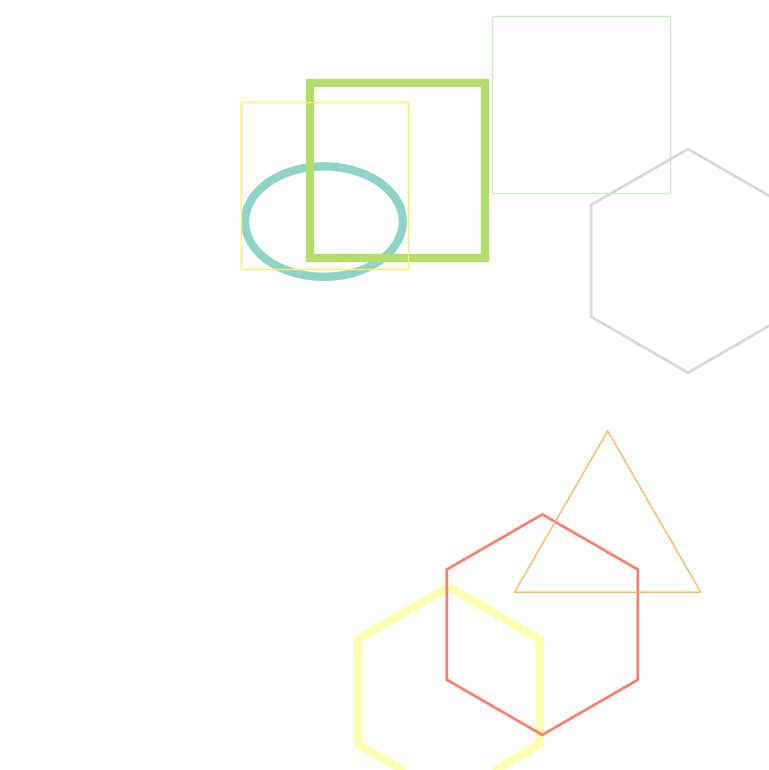[{"shape": "oval", "thickness": 3, "radius": 0.51, "center": [0.421, 0.712]}, {"shape": "hexagon", "thickness": 3, "radius": 0.68, "center": [0.583, 0.101]}, {"shape": "hexagon", "thickness": 1, "radius": 0.72, "center": [0.704, 0.189]}, {"shape": "triangle", "thickness": 0.5, "radius": 0.7, "center": [0.789, 0.301]}, {"shape": "square", "thickness": 3, "radius": 0.57, "center": [0.516, 0.779]}, {"shape": "hexagon", "thickness": 1, "radius": 0.73, "center": [0.894, 0.661]}, {"shape": "square", "thickness": 0.5, "radius": 0.58, "center": [0.755, 0.864]}, {"shape": "square", "thickness": 0.5, "radius": 0.54, "center": [0.421, 0.759]}]